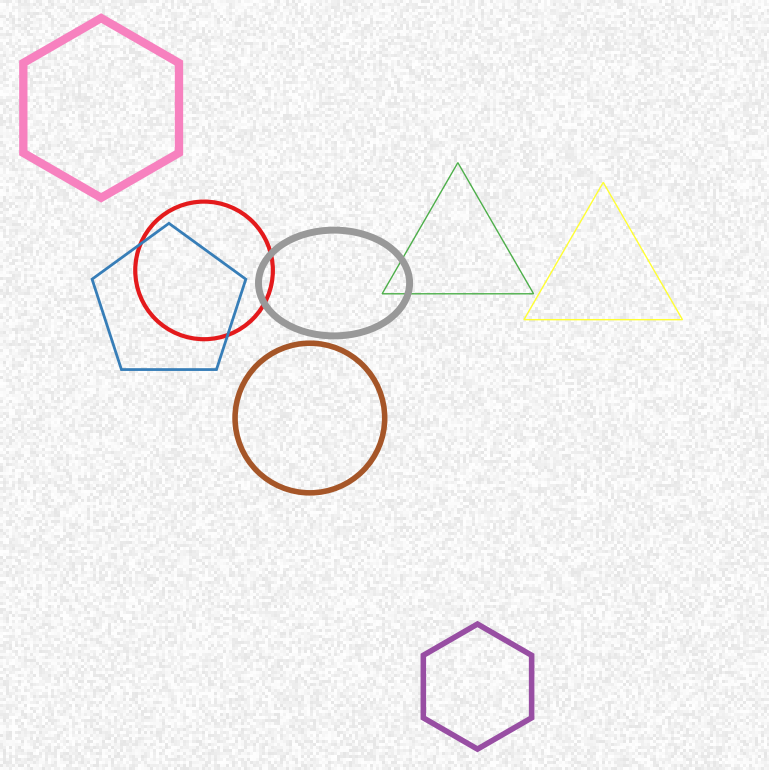[{"shape": "circle", "thickness": 1.5, "radius": 0.45, "center": [0.265, 0.649]}, {"shape": "pentagon", "thickness": 1, "radius": 0.52, "center": [0.219, 0.605]}, {"shape": "triangle", "thickness": 0.5, "radius": 0.57, "center": [0.595, 0.675]}, {"shape": "hexagon", "thickness": 2, "radius": 0.41, "center": [0.62, 0.108]}, {"shape": "triangle", "thickness": 0.5, "radius": 0.59, "center": [0.783, 0.644]}, {"shape": "circle", "thickness": 2, "radius": 0.49, "center": [0.402, 0.457]}, {"shape": "hexagon", "thickness": 3, "radius": 0.58, "center": [0.131, 0.86]}, {"shape": "oval", "thickness": 2.5, "radius": 0.49, "center": [0.434, 0.632]}]